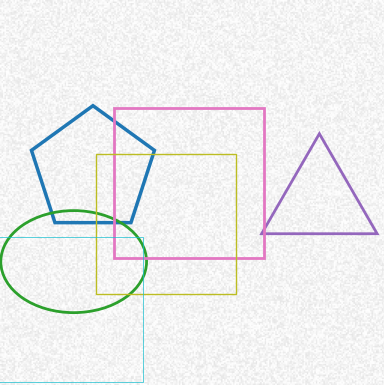[{"shape": "pentagon", "thickness": 2.5, "radius": 0.84, "center": [0.241, 0.558]}, {"shape": "oval", "thickness": 2, "radius": 0.95, "center": [0.191, 0.32]}, {"shape": "triangle", "thickness": 2, "radius": 0.87, "center": [0.83, 0.479]}, {"shape": "square", "thickness": 2, "radius": 0.98, "center": [0.491, 0.525]}, {"shape": "square", "thickness": 1, "radius": 0.91, "center": [0.431, 0.419]}, {"shape": "square", "thickness": 0.5, "radius": 0.94, "center": [0.183, 0.196]}]